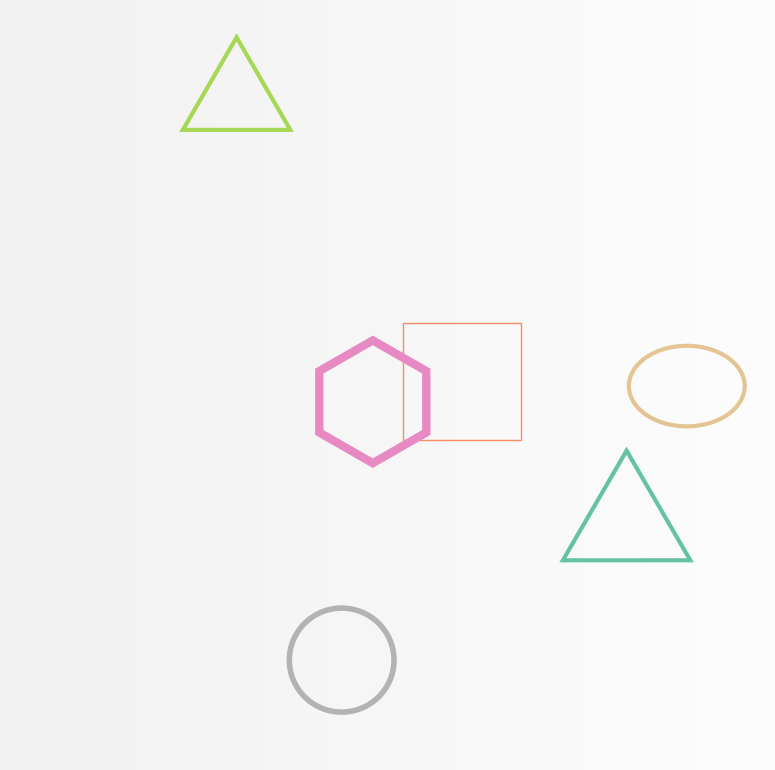[{"shape": "triangle", "thickness": 1.5, "radius": 0.47, "center": [0.808, 0.32]}, {"shape": "square", "thickness": 0.5, "radius": 0.38, "center": [0.596, 0.505]}, {"shape": "hexagon", "thickness": 3, "radius": 0.4, "center": [0.481, 0.478]}, {"shape": "triangle", "thickness": 1.5, "radius": 0.4, "center": [0.305, 0.871]}, {"shape": "oval", "thickness": 1.5, "radius": 0.37, "center": [0.886, 0.499]}, {"shape": "circle", "thickness": 2, "radius": 0.34, "center": [0.441, 0.143]}]